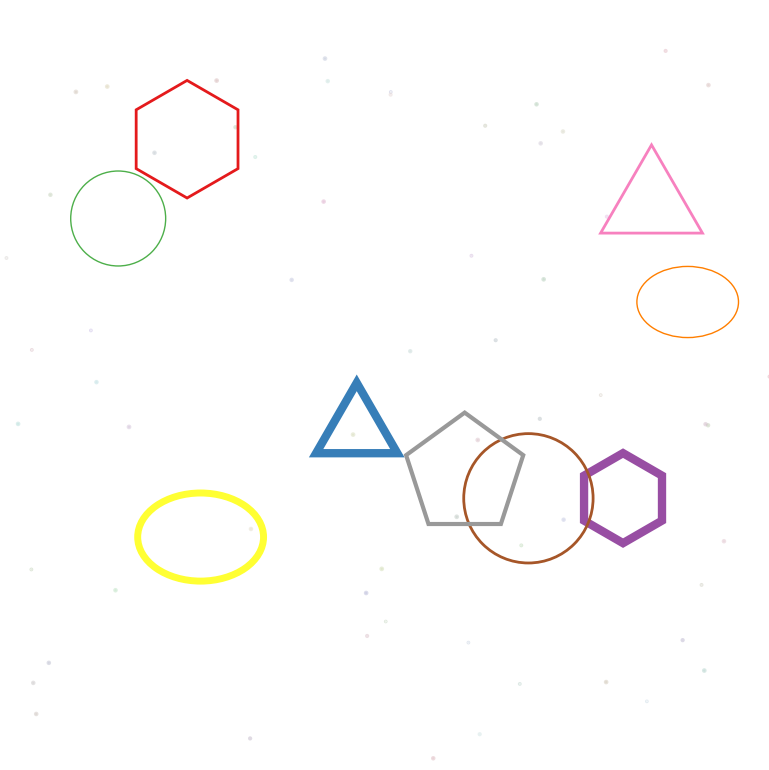[{"shape": "hexagon", "thickness": 1, "radius": 0.38, "center": [0.243, 0.819]}, {"shape": "triangle", "thickness": 3, "radius": 0.3, "center": [0.463, 0.442]}, {"shape": "circle", "thickness": 0.5, "radius": 0.31, "center": [0.153, 0.716]}, {"shape": "hexagon", "thickness": 3, "radius": 0.29, "center": [0.809, 0.353]}, {"shape": "oval", "thickness": 0.5, "radius": 0.33, "center": [0.893, 0.608]}, {"shape": "oval", "thickness": 2.5, "radius": 0.41, "center": [0.261, 0.303]}, {"shape": "circle", "thickness": 1, "radius": 0.42, "center": [0.686, 0.353]}, {"shape": "triangle", "thickness": 1, "radius": 0.38, "center": [0.846, 0.735]}, {"shape": "pentagon", "thickness": 1.5, "radius": 0.4, "center": [0.603, 0.384]}]